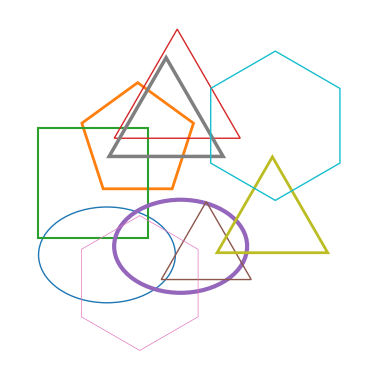[{"shape": "oval", "thickness": 1, "radius": 0.89, "center": [0.278, 0.338]}, {"shape": "pentagon", "thickness": 2, "radius": 0.76, "center": [0.358, 0.633]}, {"shape": "square", "thickness": 1.5, "radius": 0.71, "center": [0.242, 0.525]}, {"shape": "triangle", "thickness": 1, "radius": 0.94, "center": [0.46, 0.735]}, {"shape": "oval", "thickness": 3, "radius": 0.86, "center": [0.469, 0.36]}, {"shape": "triangle", "thickness": 1, "radius": 0.67, "center": [0.536, 0.341]}, {"shape": "hexagon", "thickness": 0.5, "radius": 0.88, "center": [0.363, 0.265]}, {"shape": "triangle", "thickness": 2.5, "radius": 0.85, "center": [0.431, 0.679]}, {"shape": "triangle", "thickness": 2, "radius": 0.83, "center": [0.708, 0.427]}, {"shape": "hexagon", "thickness": 1, "radius": 0.97, "center": [0.715, 0.673]}]